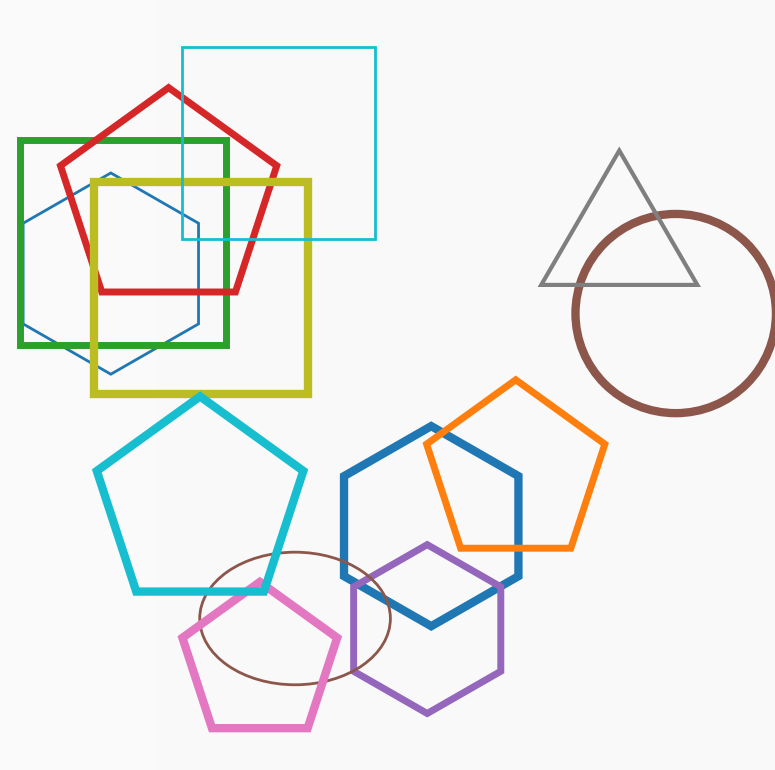[{"shape": "hexagon", "thickness": 3, "radius": 0.65, "center": [0.556, 0.317]}, {"shape": "hexagon", "thickness": 1, "radius": 0.65, "center": [0.143, 0.645]}, {"shape": "pentagon", "thickness": 2.5, "radius": 0.6, "center": [0.665, 0.386]}, {"shape": "square", "thickness": 2.5, "radius": 0.67, "center": [0.158, 0.685]}, {"shape": "pentagon", "thickness": 2.5, "radius": 0.73, "center": [0.218, 0.739]}, {"shape": "hexagon", "thickness": 2.5, "radius": 0.55, "center": [0.551, 0.183]}, {"shape": "circle", "thickness": 3, "radius": 0.65, "center": [0.872, 0.593]}, {"shape": "oval", "thickness": 1, "radius": 0.62, "center": [0.381, 0.197]}, {"shape": "pentagon", "thickness": 3, "radius": 0.52, "center": [0.335, 0.139]}, {"shape": "triangle", "thickness": 1.5, "radius": 0.58, "center": [0.799, 0.688]}, {"shape": "square", "thickness": 3, "radius": 0.69, "center": [0.259, 0.626]}, {"shape": "square", "thickness": 1, "radius": 0.62, "center": [0.359, 0.815]}, {"shape": "pentagon", "thickness": 3, "radius": 0.7, "center": [0.258, 0.345]}]